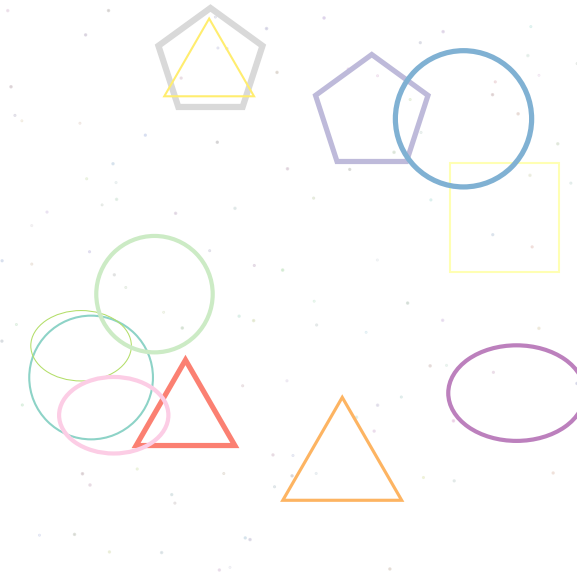[{"shape": "circle", "thickness": 1, "radius": 0.54, "center": [0.158, 0.345]}, {"shape": "square", "thickness": 1, "radius": 0.47, "center": [0.873, 0.623]}, {"shape": "pentagon", "thickness": 2.5, "radius": 0.51, "center": [0.644, 0.802]}, {"shape": "triangle", "thickness": 2.5, "radius": 0.49, "center": [0.321, 0.277]}, {"shape": "circle", "thickness": 2.5, "radius": 0.59, "center": [0.803, 0.793]}, {"shape": "triangle", "thickness": 1.5, "radius": 0.59, "center": [0.593, 0.192]}, {"shape": "oval", "thickness": 0.5, "radius": 0.44, "center": [0.14, 0.4]}, {"shape": "oval", "thickness": 2, "radius": 0.47, "center": [0.197, 0.28]}, {"shape": "pentagon", "thickness": 3, "radius": 0.47, "center": [0.364, 0.891]}, {"shape": "oval", "thickness": 2, "radius": 0.59, "center": [0.894, 0.318]}, {"shape": "circle", "thickness": 2, "radius": 0.5, "center": [0.268, 0.49]}, {"shape": "triangle", "thickness": 1, "radius": 0.45, "center": [0.362, 0.877]}]